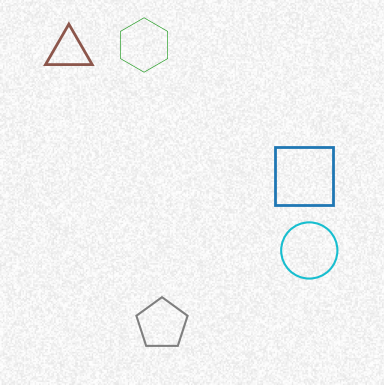[{"shape": "square", "thickness": 2, "radius": 0.38, "center": [0.789, 0.543]}, {"shape": "hexagon", "thickness": 0.5, "radius": 0.35, "center": [0.374, 0.883]}, {"shape": "triangle", "thickness": 2, "radius": 0.35, "center": [0.179, 0.867]}, {"shape": "pentagon", "thickness": 1.5, "radius": 0.35, "center": [0.421, 0.158]}, {"shape": "circle", "thickness": 1.5, "radius": 0.37, "center": [0.803, 0.349]}]